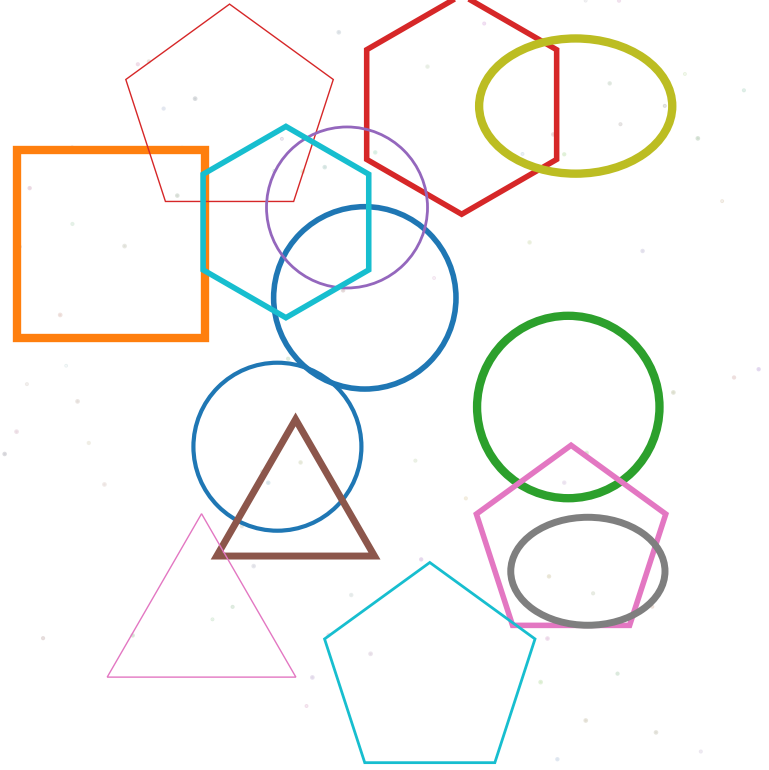[{"shape": "circle", "thickness": 1.5, "radius": 0.55, "center": [0.36, 0.42]}, {"shape": "circle", "thickness": 2, "radius": 0.59, "center": [0.474, 0.613]}, {"shape": "square", "thickness": 3, "radius": 0.61, "center": [0.145, 0.683]}, {"shape": "circle", "thickness": 3, "radius": 0.59, "center": [0.738, 0.471]}, {"shape": "pentagon", "thickness": 0.5, "radius": 0.71, "center": [0.298, 0.853]}, {"shape": "hexagon", "thickness": 2, "radius": 0.71, "center": [0.6, 0.864]}, {"shape": "circle", "thickness": 1, "radius": 0.52, "center": [0.451, 0.731]}, {"shape": "triangle", "thickness": 2.5, "radius": 0.59, "center": [0.384, 0.337]}, {"shape": "triangle", "thickness": 0.5, "radius": 0.71, "center": [0.262, 0.191]}, {"shape": "pentagon", "thickness": 2, "radius": 0.65, "center": [0.742, 0.292]}, {"shape": "oval", "thickness": 2.5, "radius": 0.5, "center": [0.763, 0.258]}, {"shape": "oval", "thickness": 3, "radius": 0.63, "center": [0.748, 0.862]}, {"shape": "hexagon", "thickness": 2, "radius": 0.62, "center": [0.371, 0.712]}, {"shape": "pentagon", "thickness": 1, "radius": 0.72, "center": [0.558, 0.126]}]